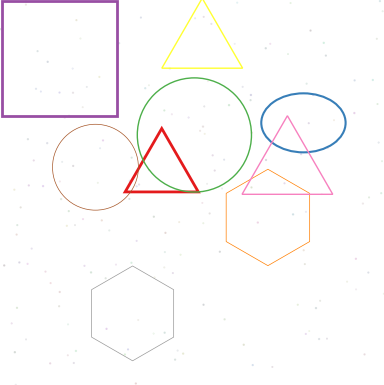[{"shape": "triangle", "thickness": 2, "radius": 0.55, "center": [0.42, 0.556]}, {"shape": "oval", "thickness": 1.5, "radius": 0.55, "center": [0.788, 0.681]}, {"shape": "circle", "thickness": 1, "radius": 0.74, "center": [0.505, 0.649]}, {"shape": "square", "thickness": 2, "radius": 0.75, "center": [0.154, 0.849]}, {"shape": "hexagon", "thickness": 0.5, "radius": 0.63, "center": [0.696, 0.435]}, {"shape": "triangle", "thickness": 1, "radius": 0.61, "center": [0.525, 0.883]}, {"shape": "circle", "thickness": 0.5, "radius": 0.56, "center": [0.248, 0.566]}, {"shape": "triangle", "thickness": 1, "radius": 0.68, "center": [0.747, 0.563]}, {"shape": "hexagon", "thickness": 0.5, "radius": 0.62, "center": [0.344, 0.186]}]